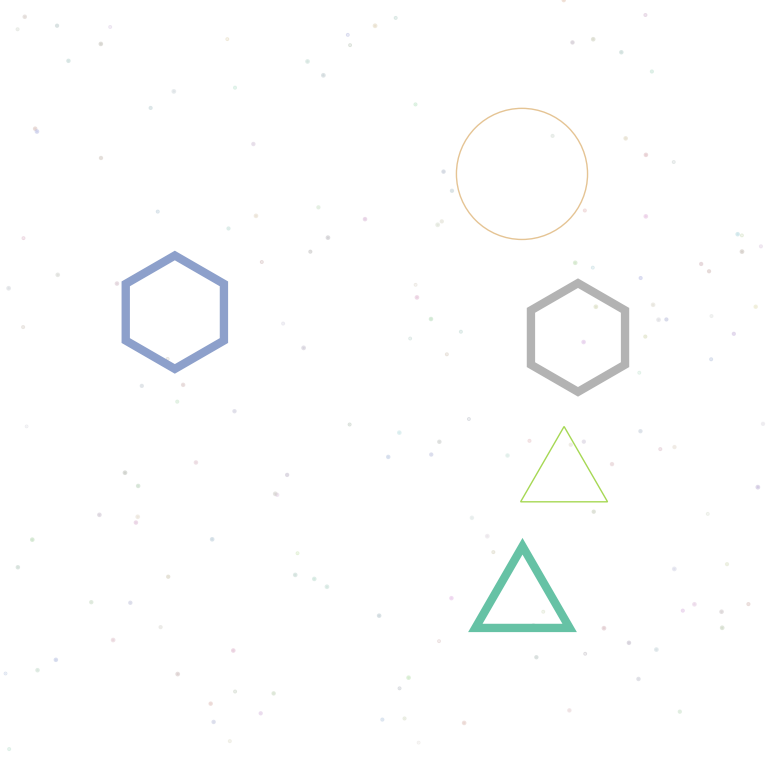[{"shape": "triangle", "thickness": 3, "radius": 0.35, "center": [0.679, 0.22]}, {"shape": "hexagon", "thickness": 3, "radius": 0.37, "center": [0.227, 0.595]}, {"shape": "triangle", "thickness": 0.5, "radius": 0.33, "center": [0.733, 0.381]}, {"shape": "circle", "thickness": 0.5, "radius": 0.43, "center": [0.678, 0.774]}, {"shape": "hexagon", "thickness": 3, "radius": 0.35, "center": [0.751, 0.562]}]